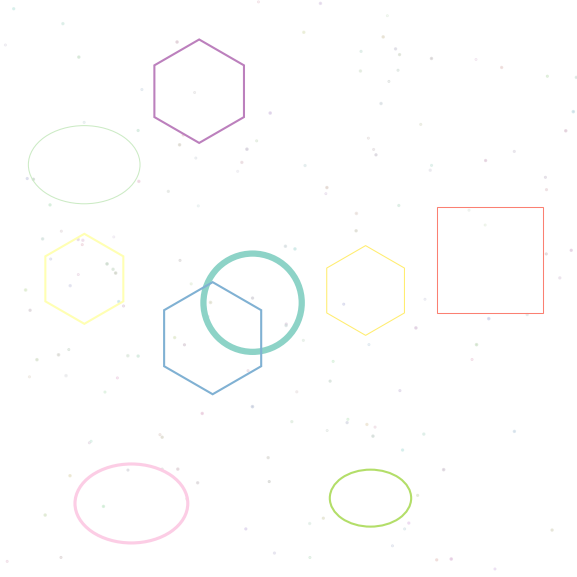[{"shape": "circle", "thickness": 3, "radius": 0.43, "center": [0.437, 0.475]}, {"shape": "hexagon", "thickness": 1, "radius": 0.39, "center": [0.146, 0.516]}, {"shape": "square", "thickness": 0.5, "radius": 0.46, "center": [0.848, 0.549]}, {"shape": "hexagon", "thickness": 1, "radius": 0.49, "center": [0.368, 0.414]}, {"shape": "oval", "thickness": 1, "radius": 0.35, "center": [0.642, 0.137]}, {"shape": "oval", "thickness": 1.5, "radius": 0.49, "center": [0.228, 0.127]}, {"shape": "hexagon", "thickness": 1, "radius": 0.45, "center": [0.345, 0.841]}, {"shape": "oval", "thickness": 0.5, "radius": 0.48, "center": [0.146, 0.714]}, {"shape": "hexagon", "thickness": 0.5, "radius": 0.39, "center": [0.633, 0.496]}]